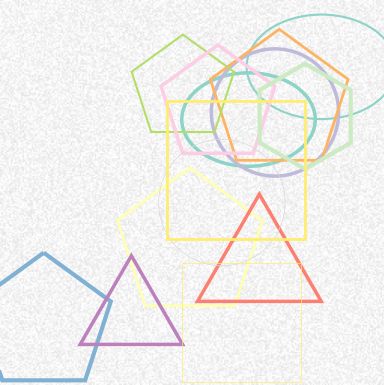[{"shape": "oval", "thickness": 2.5, "radius": 0.87, "center": [0.646, 0.69]}, {"shape": "oval", "thickness": 1.5, "radius": 0.97, "center": [0.835, 0.826]}, {"shape": "pentagon", "thickness": 2, "radius": 0.99, "center": [0.493, 0.366]}, {"shape": "circle", "thickness": 2.5, "radius": 0.83, "center": [0.714, 0.708]}, {"shape": "triangle", "thickness": 2.5, "radius": 0.93, "center": [0.674, 0.31]}, {"shape": "pentagon", "thickness": 3, "radius": 0.92, "center": [0.113, 0.16]}, {"shape": "pentagon", "thickness": 2, "radius": 0.94, "center": [0.725, 0.736]}, {"shape": "pentagon", "thickness": 1.5, "radius": 0.7, "center": [0.475, 0.77]}, {"shape": "pentagon", "thickness": 2.5, "radius": 0.78, "center": [0.566, 0.728]}, {"shape": "circle", "thickness": 0.5, "radius": 0.82, "center": [0.576, 0.474]}, {"shape": "triangle", "thickness": 2.5, "radius": 0.77, "center": [0.341, 0.182]}, {"shape": "hexagon", "thickness": 3, "radius": 0.68, "center": [0.793, 0.698]}, {"shape": "square", "thickness": 2, "radius": 0.9, "center": [0.614, 0.558]}, {"shape": "square", "thickness": 0.5, "radius": 0.77, "center": [0.627, 0.163]}]